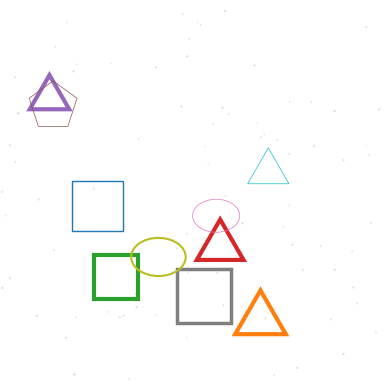[{"shape": "square", "thickness": 1, "radius": 0.33, "center": [0.253, 0.465]}, {"shape": "triangle", "thickness": 3, "radius": 0.38, "center": [0.677, 0.17]}, {"shape": "square", "thickness": 3, "radius": 0.29, "center": [0.301, 0.279]}, {"shape": "triangle", "thickness": 3, "radius": 0.35, "center": [0.572, 0.36]}, {"shape": "triangle", "thickness": 3, "radius": 0.3, "center": [0.129, 0.746]}, {"shape": "pentagon", "thickness": 0.5, "radius": 0.33, "center": [0.138, 0.725]}, {"shape": "oval", "thickness": 0.5, "radius": 0.31, "center": [0.562, 0.44]}, {"shape": "square", "thickness": 2.5, "radius": 0.35, "center": [0.531, 0.232]}, {"shape": "oval", "thickness": 1.5, "radius": 0.35, "center": [0.411, 0.333]}, {"shape": "triangle", "thickness": 0.5, "radius": 0.31, "center": [0.697, 0.554]}]